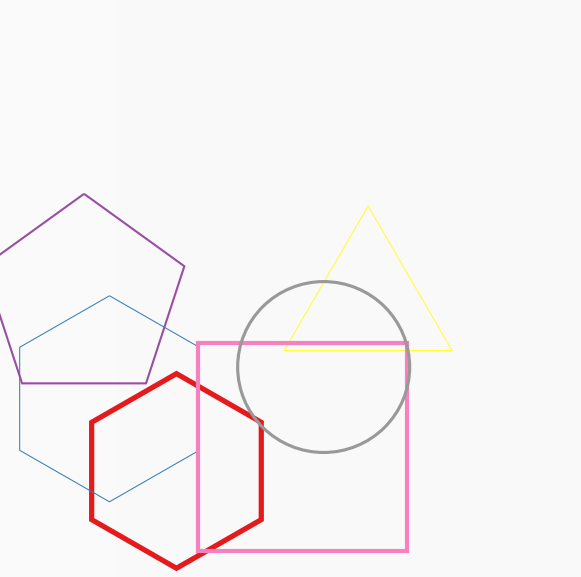[{"shape": "hexagon", "thickness": 2.5, "radius": 0.84, "center": [0.304, 0.184]}, {"shape": "hexagon", "thickness": 0.5, "radius": 0.89, "center": [0.188, 0.309]}, {"shape": "pentagon", "thickness": 1, "radius": 0.91, "center": [0.145, 0.482]}, {"shape": "triangle", "thickness": 0.5, "radius": 0.83, "center": [0.633, 0.476]}, {"shape": "square", "thickness": 2, "radius": 0.9, "center": [0.521, 0.225]}, {"shape": "circle", "thickness": 1.5, "radius": 0.74, "center": [0.557, 0.364]}]